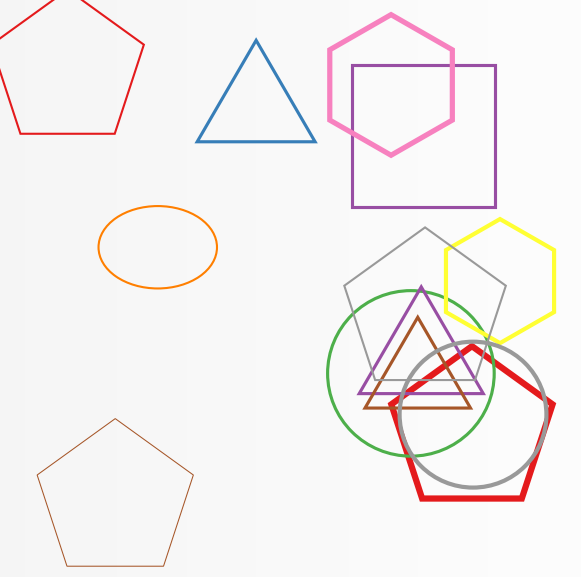[{"shape": "pentagon", "thickness": 1, "radius": 0.69, "center": [0.116, 0.879]}, {"shape": "pentagon", "thickness": 3, "radius": 0.73, "center": [0.812, 0.254]}, {"shape": "triangle", "thickness": 1.5, "radius": 0.59, "center": [0.441, 0.812]}, {"shape": "circle", "thickness": 1.5, "radius": 0.72, "center": [0.707, 0.353]}, {"shape": "square", "thickness": 1.5, "radius": 0.61, "center": [0.728, 0.763]}, {"shape": "triangle", "thickness": 1.5, "radius": 0.62, "center": [0.725, 0.379]}, {"shape": "oval", "thickness": 1, "radius": 0.51, "center": [0.271, 0.571]}, {"shape": "hexagon", "thickness": 2, "radius": 0.54, "center": [0.86, 0.512]}, {"shape": "triangle", "thickness": 1.5, "radius": 0.52, "center": [0.719, 0.345]}, {"shape": "pentagon", "thickness": 0.5, "radius": 0.71, "center": [0.198, 0.133]}, {"shape": "hexagon", "thickness": 2.5, "radius": 0.61, "center": [0.673, 0.852]}, {"shape": "pentagon", "thickness": 1, "radius": 0.73, "center": [0.731, 0.459]}, {"shape": "circle", "thickness": 2, "radius": 0.63, "center": [0.814, 0.281]}]